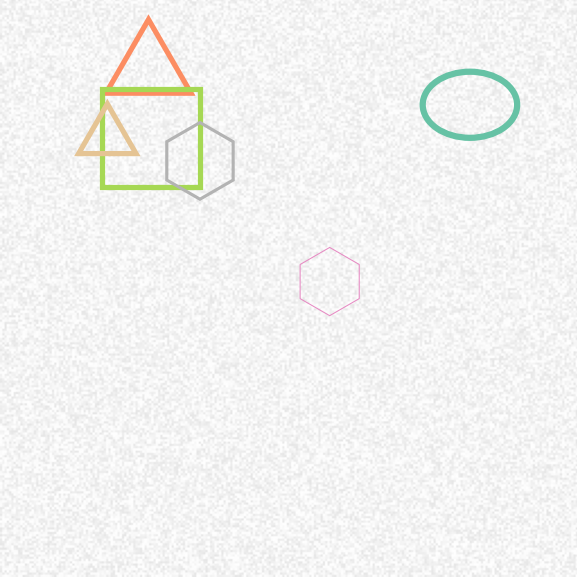[{"shape": "oval", "thickness": 3, "radius": 0.41, "center": [0.814, 0.818]}, {"shape": "triangle", "thickness": 2.5, "radius": 0.43, "center": [0.257, 0.88]}, {"shape": "hexagon", "thickness": 0.5, "radius": 0.3, "center": [0.571, 0.512]}, {"shape": "square", "thickness": 2.5, "radius": 0.42, "center": [0.262, 0.76]}, {"shape": "triangle", "thickness": 2.5, "radius": 0.29, "center": [0.186, 0.762]}, {"shape": "hexagon", "thickness": 1.5, "radius": 0.33, "center": [0.346, 0.721]}]